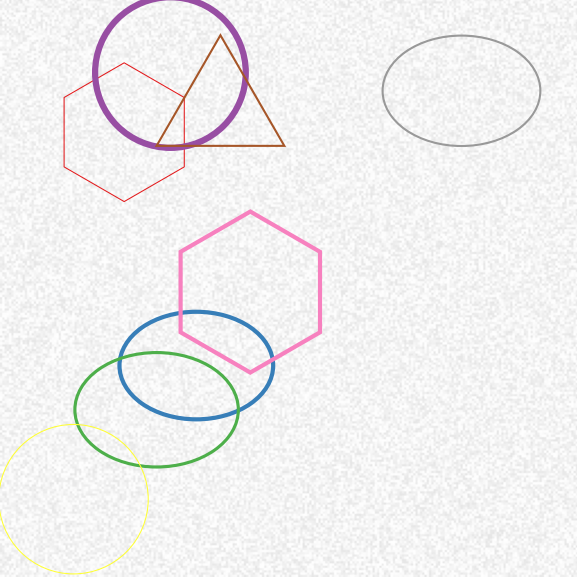[{"shape": "hexagon", "thickness": 0.5, "radius": 0.6, "center": [0.215, 0.77]}, {"shape": "oval", "thickness": 2, "radius": 0.67, "center": [0.34, 0.366]}, {"shape": "oval", "thickness": 1.5, "radius": 0.71, "center": [0.271, 0.29]}, {"shape": "circle", "thickness": 3, "radius": 0.65, "center": [0.295, 0.874]}, {"shape": "circle", "thickness": 0.5, "radius": 0.65, "center": [0.127, 0.135]}, {"shape": "triangle", "thickness": 1, "radius": 0.64, "center": [0.382, 0.81]}, {"shape": "hexagon", "thickness": 2, "radius": 0.7, "center": [0.433, 0.493]}, {"shape": "oval", "thickness": 1, "radius": 0.68, "center": [0.799, 0.842]}]